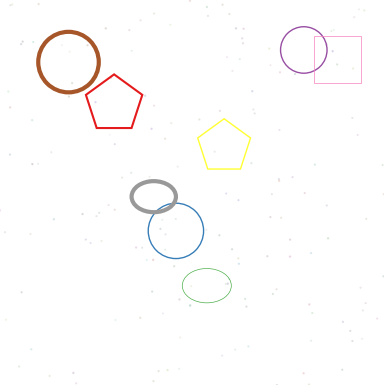[{"shape": "pentagon", "thickness": 1.5, "radius": 0.39, "center": [0.296, 0.73]}, {"shape": "circle", "thickness": 1, "radius": 0.36, "center": [0.457, 0.4]}, {"shape": "oval", "thickness": 0.5, "radius": 0.32, "center": [0.537, 0.258]}, {"shape": "circle", "thickness": 1, "radius": 0.3, "center": [0.789, 0.87]}, {"shape": "pentagon", "thickness": 1, "radius": 0.36, "center": [0.582, 0.619]}, {"shape": "circle", "thickness": 3, "radius": 0.39, "center": [0.178, 0.839]}, {"shape": "square", "thickness": 0.5, "radius": 0.3, "center": [0.877, 0.846]}, {"shape": "oval", "thickness": 3, "radius": 0.29, "center": [0.399, 0.489]}]